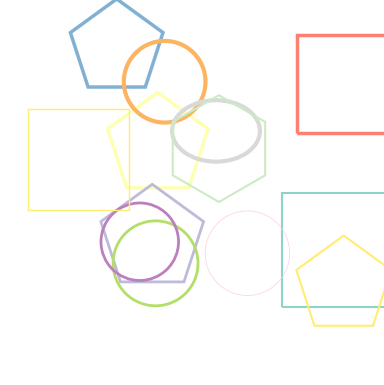[{"shape": "square", "thickness": 1.5, "radius": 0.74, "center": [0.881, 0.351]}, {"shape": "pentagon", "thickness": 2.5, "radius": 0.69, "center": [0.41, 0.623]}, {"shape": "pentagon", "thickness": 2, "radius": 0.7, "center": [0.395, 0.381]}, {"shape": "square", "thickness": 2.5, "radius": 0.64, "center": [0.899, 0.781]}, {"shape": "pentagon", "thickness": 2.5, "radius": 0.63, "center": [0.303, 0.876]}, {"shape": "circle", "thickness": 3, "radius": 0.53, "center": [0.428, 0.788]}, {"shape": "circle", "thickness": 2, "radius": 0.55, "center": [0.404, 0.316]}, {"shape": "circle", "thickness": 0.5, "radius": 0.55, "center": [0.643, 0.342]}, {"shape": "oval", "thickness": 3, "radius": 0.57, "center": [0.561, 0.66]}, {"shape": "circle", "thickness": 2, "radius": 0.5, "center": [0.363, 0.372]}, {"shape": "hexagon", "thickness": 1.5, "radius": 0.69, "center": [0.569, 0.614]}, {"shape": "square", "thickness": 1, "radius": 0.66, "center": [0.204, 0.586]}, {"shape": "pentagon", "thickness": 1.5, "radius": 0.65, "center": [0.893, 0.259]}]